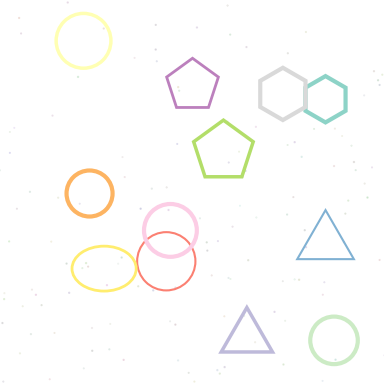[{"shape": "hexagon", "thickness": 3, "radius": 0.3, "center": [0.845, 0.742]}, {"shape": "circle", "thickness": 2.5, "radius": 0.36, "center": [0.217, 0.894]}, {"shape": "triangle", "thickness": 2.5, "radius": 0.38, "center": [0.641, 0.124]}, {"shape": "circle", "thickness": 1.5, "radius": 0.38, "center": [0.432, 0.321]}, {"shape": "triangle", "thickness": 1.5, "radius": 0.42, "center": [0.846, 0.369]}, {"shape": "circle", "thickness": 3, "radius": 0.3, "center": [0.233, 0.497]}, {"shape": "pentagon", "thickness": 2.5, "radius": 0.41, "center": [0.58, 0.607]}, {"shape": "circle", "thickness": 3, "radius": 0.34, "center": [0.443, 0.402]}, {"shape": "hexagon", "thickness": 3, "radius": 0.34, "center": [0.735, 0.756]}, {"shape": "pentagon", "thickness": 2, "radius": 0.35, "center": [0.5, 0.778]}, {"shape": "circle", "thickness": 3, "radius": 0.31, "center": [0.868, 0.116]}, {"shape": "oval", "thickness": 2, "radius": 0.42, "center": [0.27, 0.302]}]